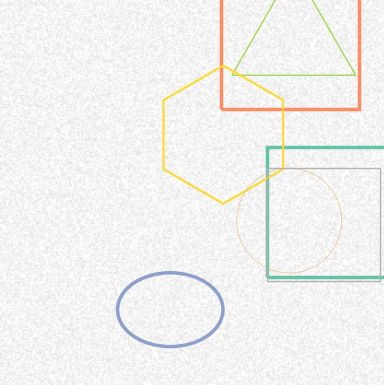[{"shape": "square", "thickness": 2.5, "radius": 0.85, "center": [0.864, 0.449]}, {"shape": "square", "thickness": 2.5, "radius": 0.9, "center": [0.753, 0.896]}, {"shape": "oval", "thickness": 2.5, "radius": 0.68, "center": [0.442, 0.196]}, {"shape": "triangle", "thickness": 1, "radius": 0.93, "center": [0.763, 0.897]}, {"shape": "hexagon", "thickness": 1.5, "radius": 0.9, "center": [0.58, 0.65]}, {"shape": "circle", "thickness": 0.5, "radius": 0.68, "center": [0.751, 0.427]}, {"shape": "square", "thickness": 1, "radius": 0.73, "center": [0.84, 0.416]}]